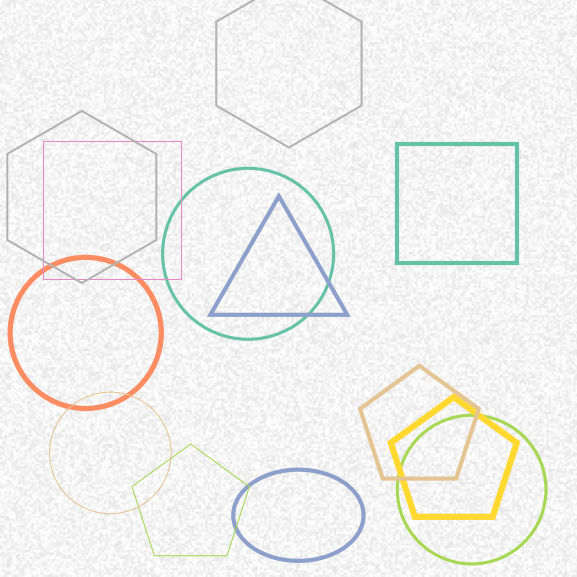[{"shape": "square", "thickness": 2, "radius": 0.52, "center": [0.791, 0.646]}, {"shape": "circle", "thickness": 1.5, "radius": 0.74, "center": [0.43, 0.56]}, {"shape": "circle", "thickness": 2.5, "radius": 0.65, "center": [0.148, 0.423]}, {"shape": "triangle", "thickness": 2, "radius": 0.68, "center": [0.483, 0.522]}, {"shape": "oval", "thickness": 2, "radius": 0.56, "center": [0.517, 0.107]}, {"shape": "square", "thickness": 0.5, "radius": 0.6, "center": [0.195, 0.636]}, {"shape": "pentagon", "thickness": 0.5, "radius": 0.53, "center": [0.33, 0.123]}, {"shape": "circle", "thickness": 1.5, "radius": 0.64, "center": [0.817, 0.151]}, {"shape": "pentagon", "thickness": 3, "radius": 0.57, "center": [0.786, 0.197]}, {"shape": "circle", "thickness": 0.5, "radius": 0.53, "center": [0.191, 0.215]}, {"shape": "pentagon", "thickness": 2, "radius": 0.54, "center": [0.726, 0.258]}, {"shape": "hexagon", "thickness": 1, "radius": 0.73, "center": [0.5, 0.889]}, {"shape": "hexagon", "thickness": 1, "radius": 0.74, "center": [0.142, 0.658]}]